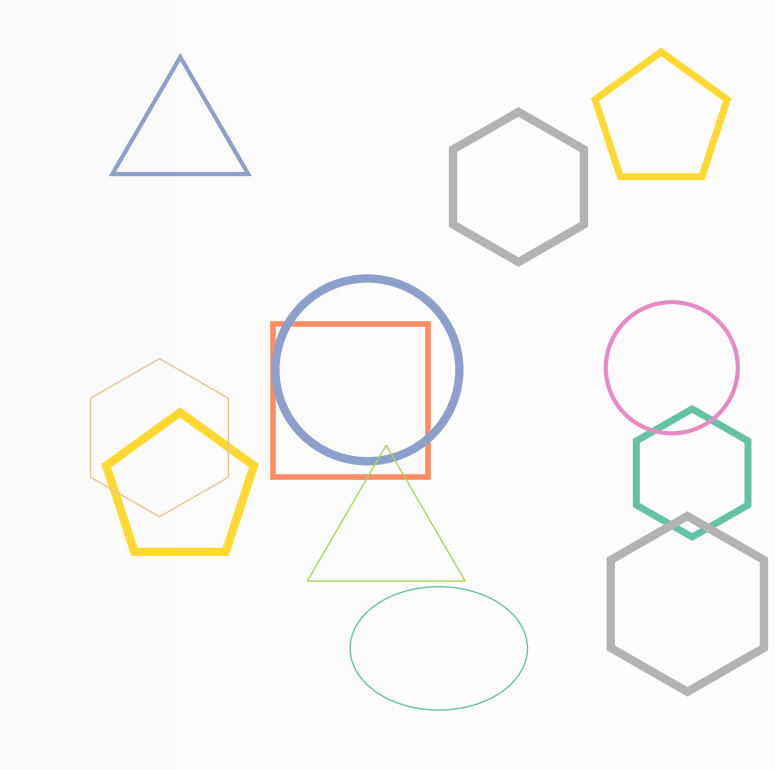[{"shape": "hexagon", "thickness": 2.5, "radius": 0.42, "center": [0.893, 0.386]}, {"shape": "oval", "thickness": 0.5, "radius": 0.57, "center": [0.566, 0.158]}, {"shape": "square", "thickness": 2, "radius": 0.5, "center": [0.452, 0.48]}, {"shape": "triangle", "thickness": 1.5, "radius": 0.51, "center": [0.233, 0.825]}, {"shape": "circle", "thickness": 3, "radius": 0.59, "center": [0.474, 0.52]}, {"shape": "circle", "thickness": 1.5, "radius": 0.43, "center": [0.867, 0.522]}, {"shape": "triangle", "thickness": 0.5, "radius": 0.59, "center": [0.498, 0.304]}, {"shape": "pentagon", "thickness": 3, "radius": 0.5, "center": [0.232, 0.364]}, {"shape": "pentagon", "thickness": 2.5, "radius": 0.45, "center": [0.853, 0.843]}, {"shape": "hexagon", "thickness": 0.5, "radius": 0.51, "center": [0.206, 0.432]}, {"shape": "hexagon", "thickness": 3, "radius": 0.57, "center": [0.887, 0.216]}, {"shape": "hexagon", "thickness": 3, "radius": 0.49, "center": [0.669, 0.757]}]